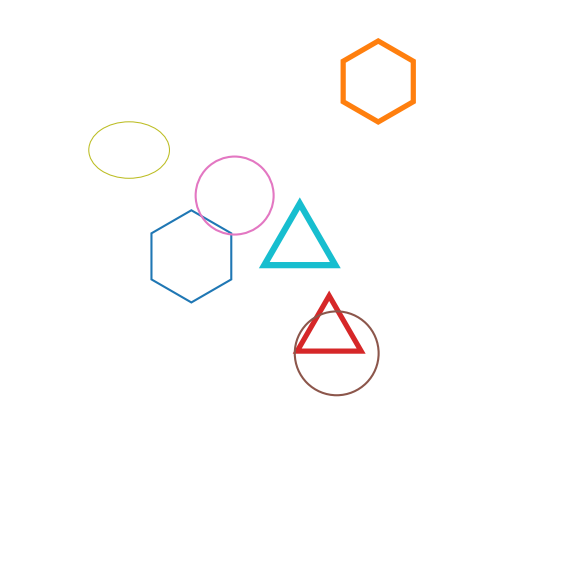[{"shape": "hexagon", "thickness": 1, "radius": 0.4, "center": [0.331, 0.555]}, {"shape": "hexagon", "thickness": 2.5, "radius": 0.35, "center": [0.655, 0.858]}, {"shape": "triangle", "thickness": 2.5, "radius": 0.32, "center": [0.57, 0.423]}, {"shape": "circle", "thickness": 1, "radius": 0.36, "center": [0.583, 0.387]}, {"shape": "circle", "thickness": 1, "radius": 0.34, "center": [0.406, 0.661]}, {"shape": "oval", "thickness": 0.5, "radius": 0.35, "center": [0.224, 0.739]}, {"shape": "triangle", "thickness": 3, "radius": 0.36, "center": [0.519, 0.576]}]